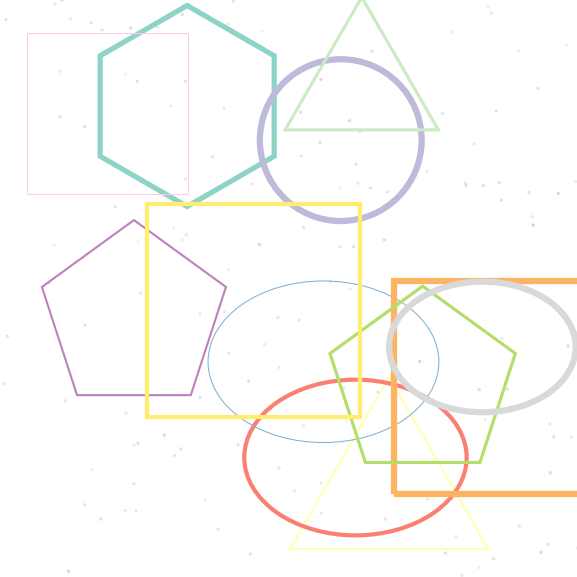[{"shape": "hexagon", "thickness": 2.5, "radius": 0.87, "center": [0.324, 0.816]}, {"shape": "triangle", "thickness": 1, "radius": 0.99, "center": [0.674, 0.148]}, {"shape": "circle", "thickness": 3, "radius": 0.7, "center": [0.59, 0.756]}, {"shape": "oval", "thickness": 2, "radius": 0.96, "center": [0.616, 0.207]}, {"shape": "oval", "thickness": 0.5, "radius": 1.0, "center": [0.56, 0.373]}, {"shape": "square", "thickness": 3, "radius": 0.92, "center": [0.866, 0.328]}, {"shape": "pentagon", "thickness": 1.5, "radius": 0.84, "center": [0.732, 0.335]}, {"shape": "square", "thickness": 0.5, "radius": 0.7, "center": [0.186, 0.803]}, {"shape": "oval", "thickness": 3, "radius": 0.81, "center": [0.835, 0.398]}, {"shape": "pentagon", "thickness": 1, "radius": 0.84, "center": [0.232, 0.45]}, {"shape": "triangle", "thickness": 1.5, "radius": 0.77, "center": [0.626, 0.851]}, {"shape": "square", "thickness": 2, "radius": 0.92, "center": [0.44, 0.461]}]